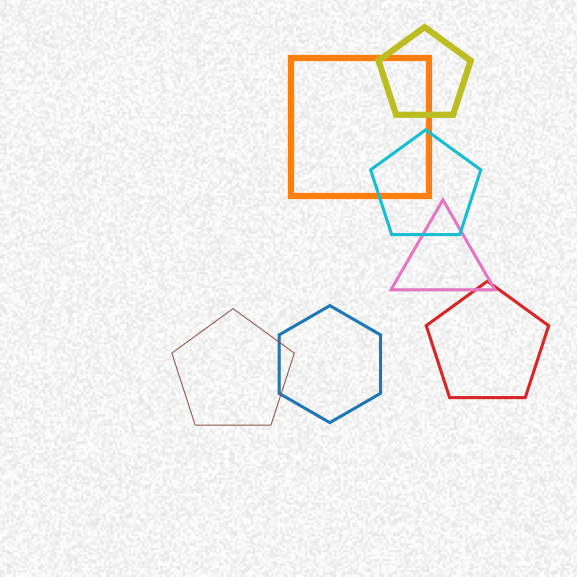[{"shape": "hexagon", "thickness": 1.5, "radius": 0.51, "center": [0.571, 0.369]}, {"shape": "square", "thickness": 3, "radius": 0.6, "center": [0.624, 0.779]}, {"shape": "pentagon", "thickness": 1.5, "radius": 0.56, "center": [0.844, 0.401]}, {"shape": "pentagon", "thickness": 0.5, "radius": 0.56, "center": [0.404, 0.353]}, {"shape": "triangle", "thickness": 1.5, "radius": 0.52, "center": [0.767, 0.549]}, {"shape": "pentagon", "thickness": 3, "radius": 0.42, "center": [0.735, 0.868]}, {"shape": "pentagon", "thickness": 1.5, "radius": 0.5, "center": [0.737, 0.674]}]